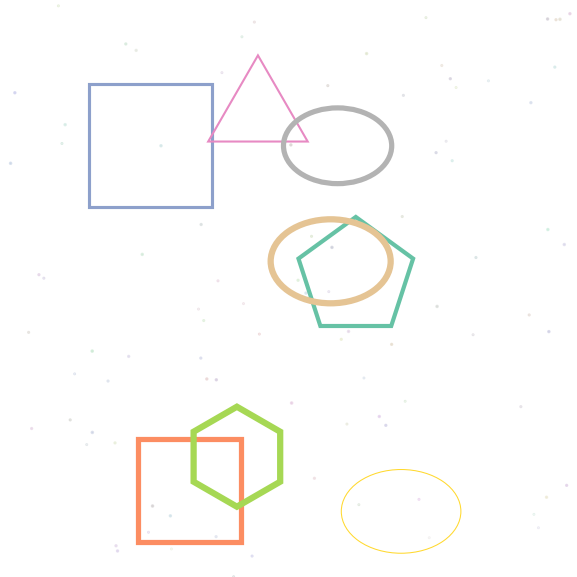[{"shape": "pentagon", "thickness": 2, "radius": 0.52, "center": [0.616, 0.519]}, {"shape": "square", "thickness": 2.5, "radius": 0.45, "center": [0.328, 0.15]}, {"shape": "square", "thickness": 1.5, "radius": 0.53, "center": [0.261, 0.747]}, {"shape": "triangle", "thickness": 1, "radius": 0.5, "center": [0.447, 0.804]}, {"shape": "hexagon", "thickness": 3, "radius": 0.43, "center": [0.41, 0.208]}, {"shape": "oval", "thickness": 0.5, "radius": 0.52, "center": [0.695, 0.114]}, {"shape": "oval", "thickness": 3, "radius": 0.52, "center": [0.573, 0.547]}, {"shape": "oval", "thickness": 2.5, "radius": 0.47, "center": [0.585, 0.747]}]